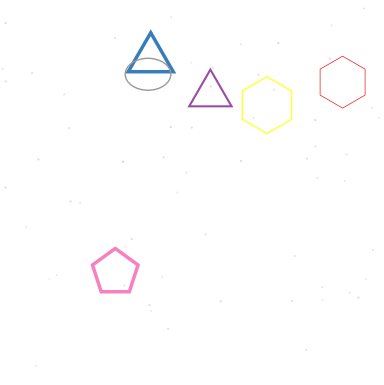[{"shape": "hexagon", "thickness": 0.5, "radius": 0.34, "center": [0.89, 0.787]}, {"shape": "triangle", "thickness": 2.5, "radius": 0.34, "center": [0.392, 0.847]}, {"shape": "triangle", "thickness": 1.5, "radius": 0.32, "center": [0.546, 0.756]}, {"shape": "hexagon", "thickness": 1, "radius": 0.37, "center": [0.693, 0.727]}, {"shape": "pentagon", "thickness": 2.5, "radius": 0.31, "center": [0.299, 0.292]}, {"shape": "oval", "thickness": 1, "radius": 0.3, "center": [0.384, 0.807]}]